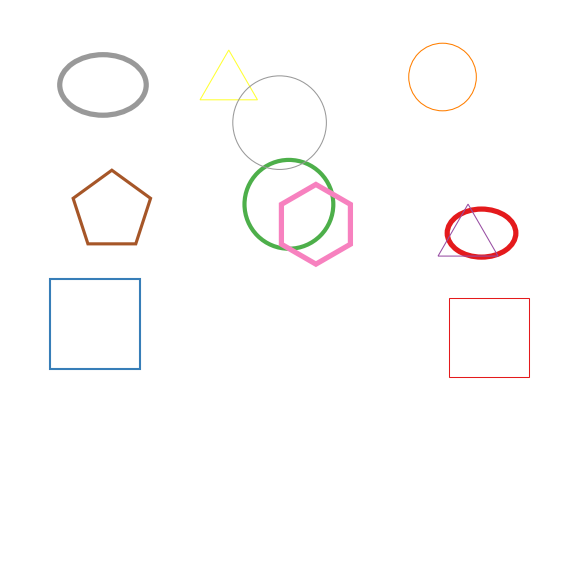[{"shape": "oval", "thickness": 2.5, "radius": 0.3, "center": [0.834, 0.596]}, {"shape": "square", "thickness": 0.5, "radius": 0.34, "center": [0.847, 0.414]}, {"shape": "square", "thickness": 1, "radius": 0.39, "center": [0.165, 0.439]}, {"shape": "circle", "thickness": 2, "radius": 0.38, "center": [0.5, 0.645]}, {"shape": "triangle", "thickness": 0.5, "radius": 0.3, "center": [0.81, 0.586]}, {"shape": "circle", "thickness": 0.5, "radius": 0.29, "center": [0.766, 0.866]}, {"shape": "triangle", "thickness": 0.5, "radius": 0.29, "center": [0.396, 0.855]}, {"shape": "pentagon", "thickness": 1.5, "radius": 0.35, "center": [0.194, 0.634]}, {"shape": "hexagon", "thickness": 2.5, "radius": 0.34, "center": [0.547, 0.611]}, {"shape": "oval", "thickness": 2.5, "radius": 0.37, "center": [0.178, 0.852]}, {"shape": "circle", "thickness": 0.5, "radius": 0.41, "center": [0.484, 0.787]}]